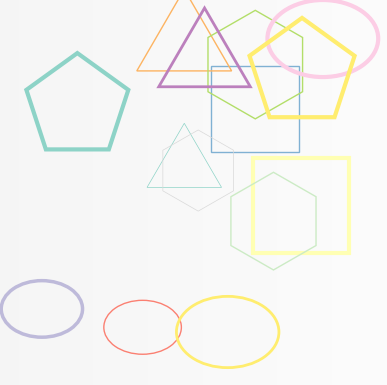[{"shape": "pentagon", "thickness": 3, "radius": 0.69, "center": [0.2, 0.724]}, {"shape": "triangle", "thickness": 0.5, "radius": 0.56, "center": [0.476, 0.569]}, {"shape": "square", "thickness": 3, "radius": 0.62, "center": [0.777, 0.466]}, {"shape": "oval", "thickness": 2.5, "radius": 0.52, "center": [0.108, 0.198]}, {"shape": "oval", "thickness": 1, "radius": 0.5, "center": [0.368, 0.15]}, {"shape": "square", "thickness": 1, "radius": 0.56, "center": [0.658, 0.717]}, {"shape": "triangle", "thickness": 1, "radius": 0.71, "center": [0.475, 0.886]}, {"shape": "hexagon", "thickness": 1, "radius": 0.7, "center": [0.659, 0.832]}, {"shape": "oval", "thickness": 3, "radius": 0.71, "center": [0.833, 0.9]}, {"shape": "hexagon", "thickness": 0.5, "radius": 0.53, "center": [0.512, 0.557]}, {"shape": "triangle", "thickness": 2, "radius": 0.68, "center": [0.528, 0.843]}, {"shape": "hexagon", "thickness": 1, "radius": 0.63, "center": [0.706, 0.426]}, {"shape": "pentagon", "thickness": 3, "radius": 0.71, "center": [0.779, 0.811]}, {"shape": "oval", "thickness": 2, "radius": 0.66, "center": [0.588, 0.138]}]